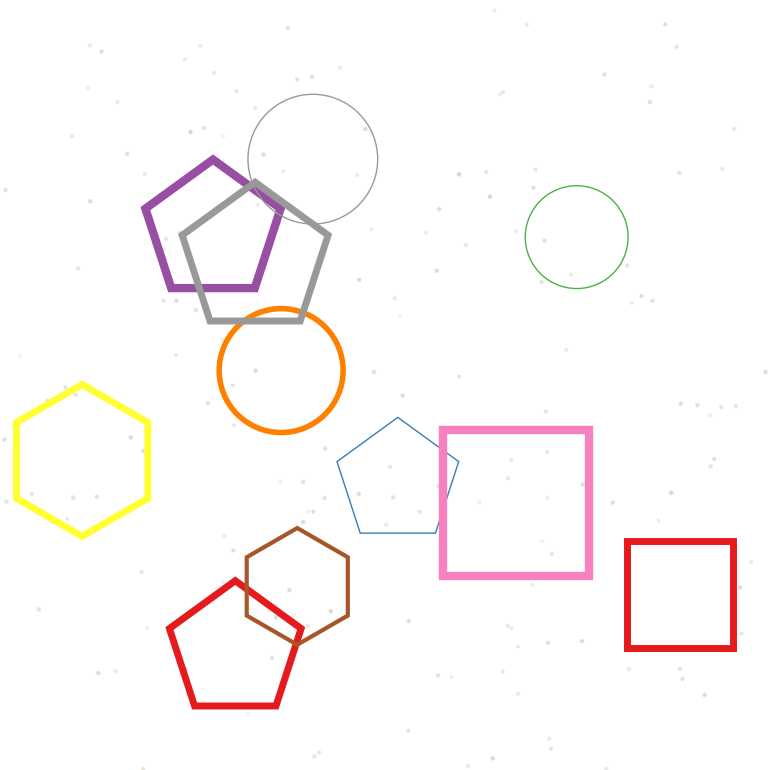[{"shape": "square", "thickness": 2.5, "radius": 0.35, "center": [0.883, 0.228]}, {"shape": "pentagon", "thickness": 2.5, "radius": 0.45, "center": [0.306, 0.156]}, {"shape": "pentagon", "thickness": 0.5, "radius": 0.42, "center": [0.517, 0.375]}, {"shape": "circle", "thickness": 0.5, "radius": 0.33, "center": [0.749, 0.692]}, {"shape": "pentagon", "thickness": 3, "radius": 0.46, "center": [0.277, 0.701]}, {"shape": "circle", "thickness": 2, "radius": 0.4, "center": [0.365, 0.519]}, {"shape": "hexagon", "thickness": 2.5, "radius": 0.49, "center": [0.107, 0.402]}, {"shape": "hexagon", "thickness": 1.5, "radius": 0.38, "center": [0.386, 0.238]}, {"shape": "square", "thickness": 3, "radius": 0.48, "center": [0.67, 0.346]}, {"shape": "pentagon", "thickness": 2.5, "radius": 0.5, "center": [0.331, 0.664]}, {"shape": "circle", "thickness": 0.5, "radius": 0.42, "center": [0.406, 0.793]}]